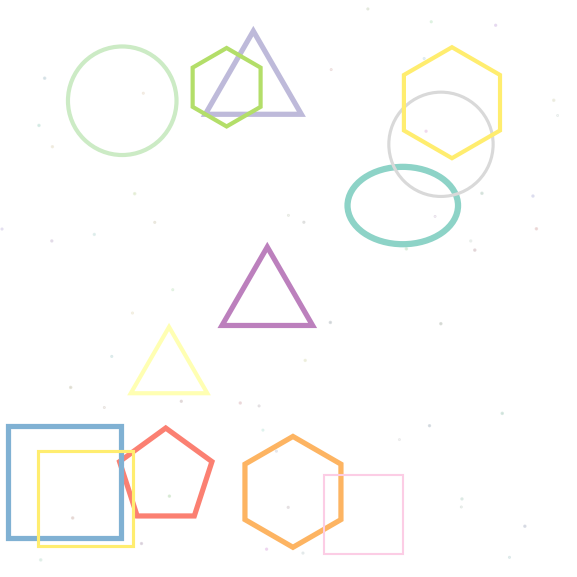[{"shape": "oval", "thickness": 3, "radius": 0.48, "center": [0.697, 0.643]}, {"shape": "triangle", "thickness": 2, "radius": 0.38, "center": [0.293, 0.356]}, {"shape": "triangle", "thickness": 2.5, "radius": 0.48, "center": [0.439, 0.849]}, {"shape": "pentagon", "thickness": 2.5, "radius": 0.42, "center": [0.287, 0.174]}, {"shape": "square", "thickness": 2.5, "radius": 0.49, "center": [0.112, 0.165]}, {"shape": "hexagon", "thickness": 2.5, "radius": 0.48, "center": [0.507, 0.147]}, {"shape": "hexagon", "thickness": 2, "radius": 0.34, "center": [0.392, 0.848]}, {"shape": "square", "thickness": 1, "radius": 0.34, "center": [0.629, 0.108]}, {"shape": "circle", "thickness": 1.5, "radius": 0.45, "center": [0.764, 0.749]}, {"shape": "triangle", "thickness": 2.5, "radius": 0.45, "center": [0.463, 0.481]}, {"shape": "circle", "thickness": 2, "radius": 0.47, "center": [0.212, 0.825]}, {"shape": "square", "thickness": 1.5, "radius": 0.41, "center": [0.149, 0.137]}, {"shape": "hexagon", "thickness": 2, "radius": 0.48, "center": [0.783, 0.821]}]